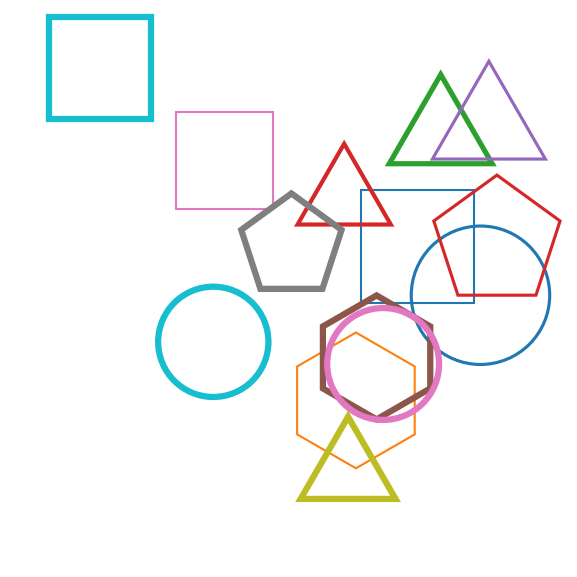[{"shape": "square", "thickness": 1, "radius": 0.49, "center": [0.723, 0.572]}, {"shape": "circle", "thickness": 1.5, "radius": 0.6, "center": [0.832, 0.488]}, {"shape": "hexagon", "thickness": 1, "radius": 0.59, "center": [0.616, 0.306]}, {"shape": "triangle", "thickness": 2.5, "radius": 0.51, "center": [0.763, 0.767]}, {"shape": "pentagon", "thickness": 1.5, "radius": 0.57, "center": [0.86, 0.581]}, {"shape": "triangle", "thickness": 2, "radius": 0.47, "center": [0.596, 0.657]}, {"shape": "triangle", "thickness": 1.5, "radius": 0.56, "center": [0.847, 0.78]}, {"shape": "hexagon", "thickness": 3, "radius": 0.54, "center": [0.652, 0.38]}, {"shape": "square", "thickness": 1, "radius": 0.42, "center": [0.388, 0.722]}, {"shape": "circle", "thickness": 3, "radius": 0.48, "center": [0.663, 0.369]}, {"shape": "pentagon", "thickness": 3, "radius": 0.46, "center": [0.505, 0.573]}, {"shape": "triangle", "thickness": 3, "radius": 0.47, "center": [0.603, 0.183]}, {"shape": "square", "thickness": 3, "radius": 0.44, "center": [0.173, 0.881]}, {"shape": "circle", "thickness": 3, "radius": 0.48, "center": [0.369, 0.407]}]